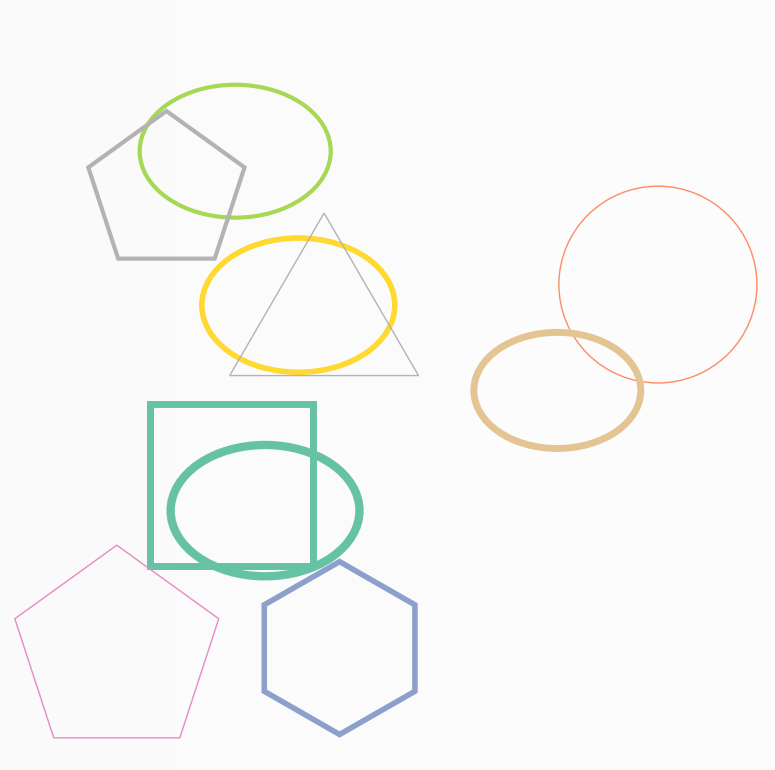[{"shape": "oval", "thickness": 3, "radius": 0.61, "center": [0.342, 0.337]}, {"shape": "square", "thickness": 2.5, "radius": 0.52, "center": [0.298, 0.37]}, {"shape": "circle", "thickness": 0.5, "radius": 0.64, "center": [0.849, 0.63]}, {"shape": "hexagon", "thickness": 2, "radius": 0.56, "center": [0.438, 0.158]}, {"shape": "pentagon", "thickness": 0.5, "radius": 0.69, "center": [0.151, 0.154]}, {"shape": "oval", "thickness": 1.5, "radius": 0.62, "center": [0.303, 0.804]}, {"shape": "oval", "thickness": 2, "radius": 0.62, "center": [0.385, 0.604]}, {"shape": "oval", "thickness": 2.5, "radius": 0.54, "center": [0.719, 0.493]}, {"shape": "triangle", "thickness": 0.5, "radius": 0.7, "center": [0.418, 0.583]}, {"shape": "pentagon", "thickness": 1.5, "radius": 0.53, "center": [0.215, 0.75]}]